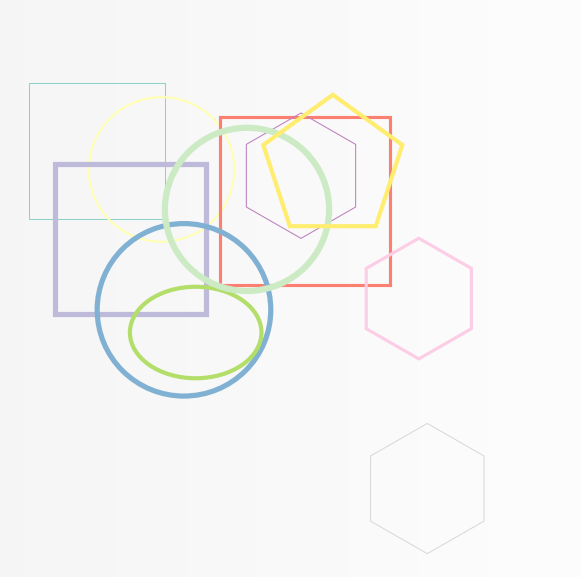[{"shape": "square", "thickness": 0.5, "radius": 0.59, "center": [0.167, 0.738]}, {"shape": "circle", "thickness": 1, "radius": 0.63, "center": [0.278, 0.706]}, {"shape": "square", "thickness": 2.5, "radius": 0.65, "center": [0.225, 0.585]}, {"shape": "square", "thickness": 1.5, "radius": 0.73, "center": [0.525, 0.651]}, {"shape": "circle", "thickness": 2.5, "radius": 0.75, "center": [0.317, 0.463]}, {"shape": "oval", "thickness": 2, "radius": 0.57, "center": [0.337, 0.423]}, {"shape": "hexagon", "thickness": 1.5, "radius": 0.52, "center": [0.721, 0.482]}, {"shape": "hexagon", "thickness": 0.5, "radius": 0.56, "center": [0.735, 0.153]}, {"shape": "hexagon", "thickness": 0.5, "radius": 0.54, "center": [0.518, 0.695]}, {"shape": "circle", "thickness": 3, "radius": 0.71, "center": [0.425, 0.637]}, {"shape": "pentagon", "thickness": 2, "radius": 0.63, "center": [0.573, 0.709]}]